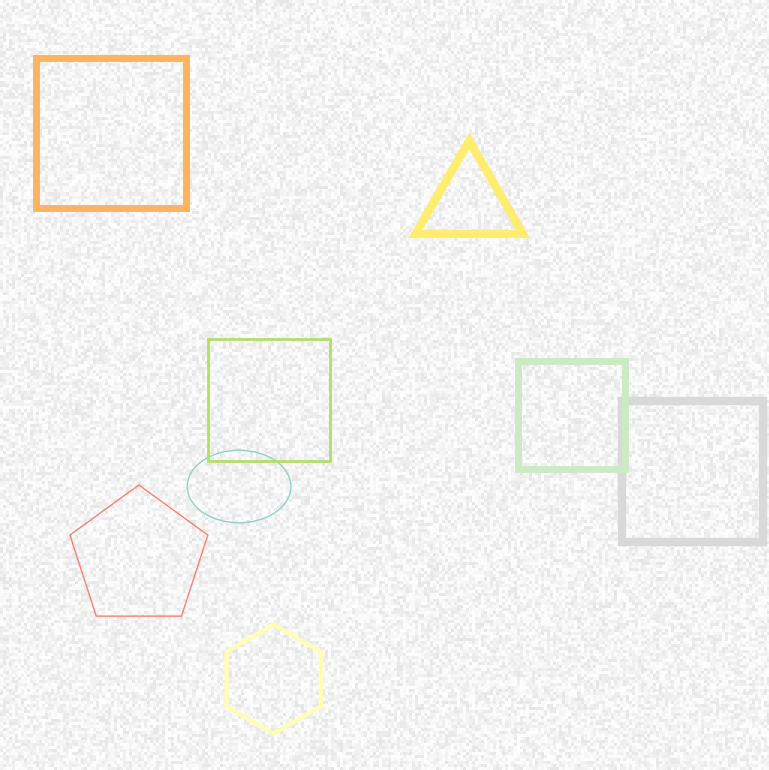[{"shape": "oval", "thickness": 0.5, "radius": 0.34, "center": [0.31, 0.368]}, {"shape": "hexagon", "thickness": 1.5, "radius": 0.35, "center": [0.355, 0.118]}, {"shape": "pentagon", "thickness": 0.5, "radius": 0.47, "center": [0.18, 0.276]}, {"shape": "square", "thickness": 2.5, "radius": 0.49, "center": [0.144, 0.828]}, {"shape": "square", "thickness": 1, "radius": 0.4, "center": [0.35, 0.48]}, {"shape": "square", "thickness": 3, "radius": 0.46, "center": [0.899, 0.387]}, {"shape": "square", "thickness": 2.5, "radius": 0.35, "center": [0.742, 0.461]}, {"shape": "triangle", "thickness": 3, "radius": 0.4, "center": [0.609, 0.737]}]